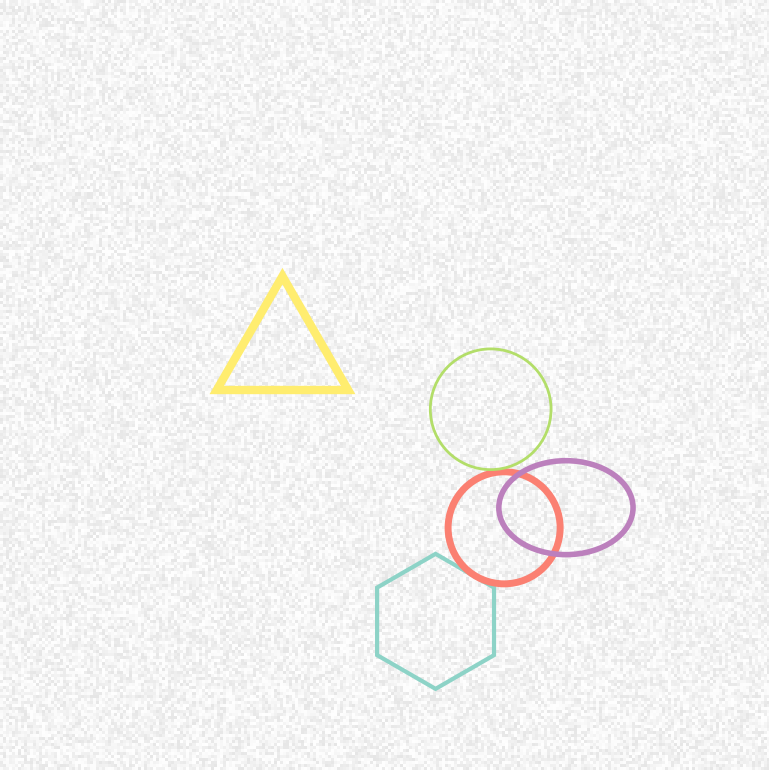[{"shape": "hexagon", "thickness": 1.5, "radius": 0.44, "center": [0.566, 0.193]}, {"shape": "circle", "thickness": 2.5, "radius": 0.36, "center": [0.655, 0.315]}, {"shape": "circle", "thickness": 1, "radius": 0.39, "center": [0.637, 0.468]}, {"shape": "oval", "thickness": 2, "radius": 0.44, "center": [0.735, 0.341]}, {"shape": "triangle", "thickness": 3, "radius": 0.49, "center": [0.367, 0.543]}]